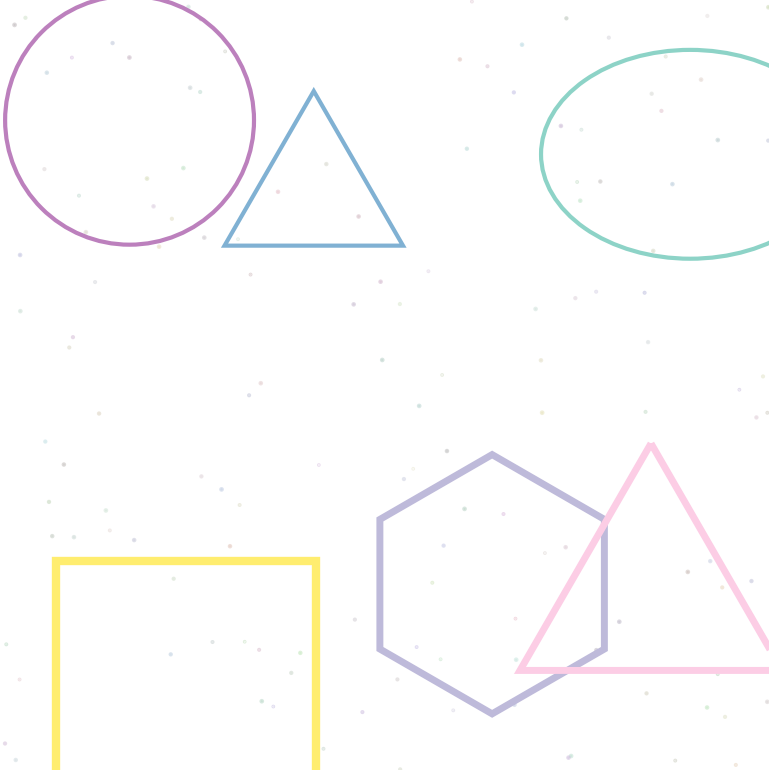[{"shape": "oval", "thickness": 1.5, "radius": 0.97, "center": [0.896, 0.8]}, {"shape": "hexagon", "thickness": 2.5, "radius": 0.84, "center": [0.639, 0.241]}, {"shape": "triangle", "thickness": 1.5, "radius": 0.67, "center": [0.407, 0.748]}, {"shape": "triangle", "thickness": 2.5, "radius": 0.98, "center": [0.845, 0.228]}, {"shape": "circle", "thickness": 1.5, "radius": 0.81, "center": [0.168, 0.844]}, {"shape": "square", "thickness": 3, "radius": 0.85, "center": [0.242, 0.102]}]